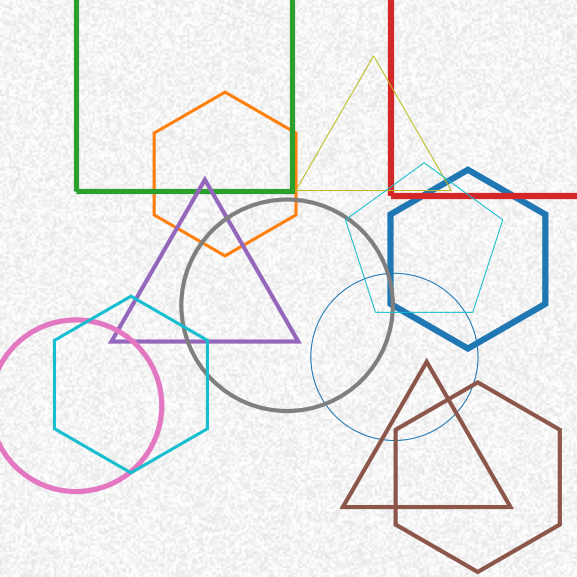[{"shape": "hexagon", "thickness": 3, "radius": 0.77, "center": [0.81, 0.55]}, {"shape": "circle", "thickness": 0.5, "radius": 0.72, "center": [0.683, 0.381]}, {"shape": "hexagon", "thickness": 1.5, "radius": 0.71, "center": [0.39, 0.698]}, {"shape": "square", "thickness": 2.5, "radius": 0.94, "center": [0.318, 0.855]}, {"shape": "square", "thickness": 3, "radius": 0.89, "center": [0.855, 0.837]}, {"shape": "triangle", "thickness": 2, "radius": 0.93, "center": [0.355, 0.501]}, {"shape": "hexagon", "thickness": 2, "radius": 0.82, "center": [0.827, 0.173]}, {"shape": "triangle", "thickness": 2, "radius": 0.84, "center": [0.739, 0.205]}, {"shape": "circle", "thickness": 2.5, "radius": 0.74, "center": [0.132, 0.297]}, {"shape": "circle", "thickness": 2, "radius": 0.92, "center": [0.497, 0.47]}, {"shape": "triangle", "thickness": 0.5, "radius": 0.78, "center": [0.647, 0.747]}, {"shape": "hexagon", "thickness": 1.5, "radius": 0.76, "center": [0.227, 0.333]}, {"shape": "pentagon", "thickness": 0.5, "radius": 0.72, "center": [0.734, 0.574]}]